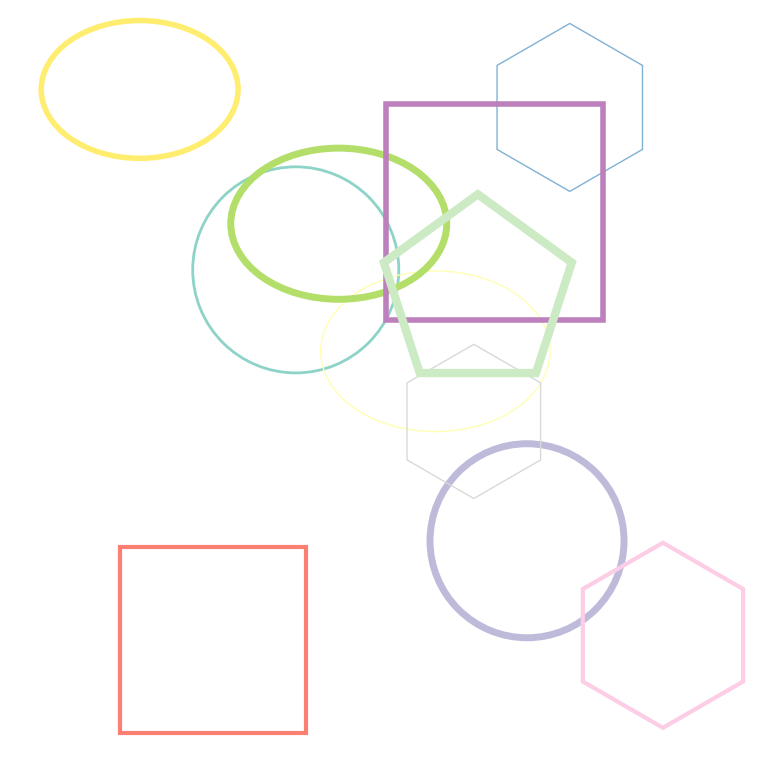[{"shape": "circle", "thickness": 1, "radius": 0.67, "center": [0.384, 0.65]}, {"shape": "oval", "thickness": 0.5, "radius": 0.75, "center": [0.565, 0.544]}, {"shape": "circle", "thickness": 2.5, "radius": 0.63, "center": [0.684, 0.298]}, {"shape": "square", "thickness": 1.5, "radius": 0.6, "center": [0.276, 0.169]}, {"shape": "hexagon", "thickness": 0.5, "radius": 0.55, "center": [0.74, 0.86]}, {"shape": "oval", "thickness": 2.5, "radius": 0.7, "center": [0.44, 0.709]}, {"shape": "hexagon", "thickness": 1.5, "radius": 0.6, "center": [0.861, 0.175]}, {"shape": "hexagon", "thickness": 0.5, "radius": 0.5, "center": [0.615, 0.453]}, {"shape": "square", "thickness": 2, "radius": 0.7, "center": [0.642, 0.725]}, {"shape": "pentagon", "thickness": 3, "radius": 0.64, "center": [0.621, 0.619]}, {"shape": "oval", "thickness": 2, "radius": 0.64, "center": [0.181, 0.884]}]